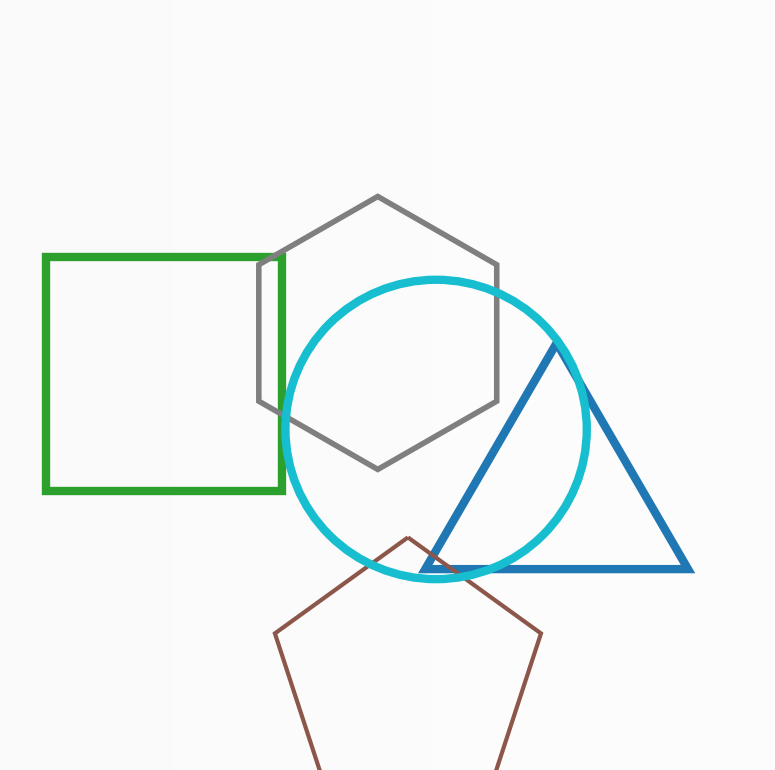[{"shape": "triangle", "thickness": 3, "radius": 0.98, "center": [0.718, 0.359]}, {"shape": "square", "thickness": 3, "radius": 0.76, "center": [0.212, 0.514]}, {"shape": "pentagon", "thickness": 1.5, "radius": 0.9, "center": [0.526, 0.122]}, {"shape": "hexagon", "thickness": 2, "radius": 0.89, "center": [0.487, 0.568]}, {"shape": "circle", "thickness": 3, "radius": 0.97, "center": [0.563, 0.442]}]